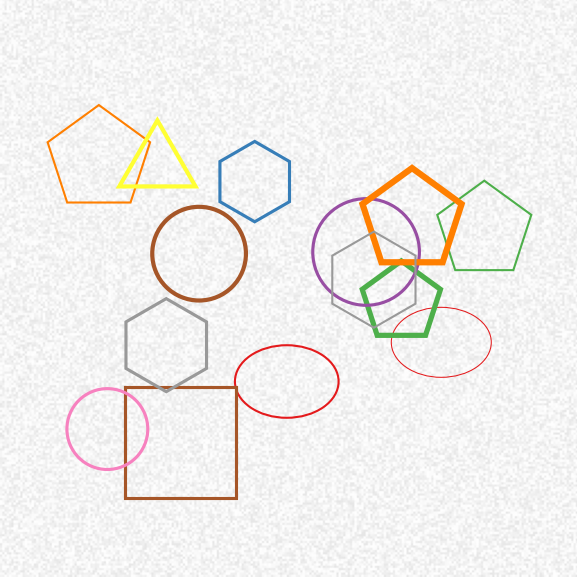[{"shape": "oval", "thickness": 1, "radius": 0.45, "center": [0.497, 0.339]}, {"shape": "oval", "thickness": 0.5, "radius": 0.43, "center": [0.764, 0.406]}, {"shape": "hexagon", "thickness": 1.5, "radius": 0.35, "center": [0.441, 0.685]}, {"shape": "pentagon", "thickness": 2.5, "radius": 0.36, "center": [0.695, 0.476]}, {"shape": "pentagon", "thickness": 1, "radius": 0.43, "center": [0.839, 0.601]}, {"shape": "circle", "thickness": 1.5, "radius": 0.46, "center": [0.634, 0.563]}, {"shape": "pentagon", "thickness": 3, "radius": 0.45, "center": [0.713, 0.618]}, {"shape": "pentagon", "thickness": 1, "radius": 0.47, "center": [0.171, 0.724]}, {"shape": "triangle", "thickness": 2, "radius": 0.38, "center": [0.273, 0.714]}, {"shape": "square", "thickness": 1.5, "radius": 0.48, "center": [0.312, 0.233]}, {"shape": "circle", "thickness": 2, "radius": 0.41, "center": [0.345, 0.56]}, {"shape": "circle", "thickness": 1.5, "radius": 0.35, "center": [0.186, 0.256]}, {"shape": "hexagon", "thickness": 1, "radius": 0.42, "center": [0.647, 0.515]}, {"shape": "hexagon", "thickness": 1.5, "radius": 0.4, "center": [0.288, 0.401]}]